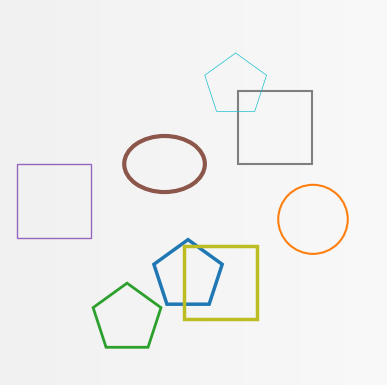[{"shape": "pentagon", "thickness": 2.5, "radius": 0.46, "center": [0.485, 0.285]}, {"shape": "circle", "thickness": 1.5, "radius": 0.45, "center": [0.808, 0.43]}, {"shape": "pentagon", "thickness": 2, "radius": 0.46, "center": [0.328, 0.172]}, {"shape": "square", "thickness": 1, "radius": 0.48, "center": [0.139, 0.478]}, {"shape": "oval", "thickness": 3, "radius": 0.52, "center": [0.425, 0.574]}, {"shape": "square", "thickness": 1.5, "radius": 0.48, "center": [0.709, 0.669]}, {"shape": "square", "thickness": 2.5, "radius": 0.47, "center": [0.569, 0.266]}, {"shape": "pentagon", "thickness": 0.5, "radius": 0.42, "center": [0.608, 0.779]}]